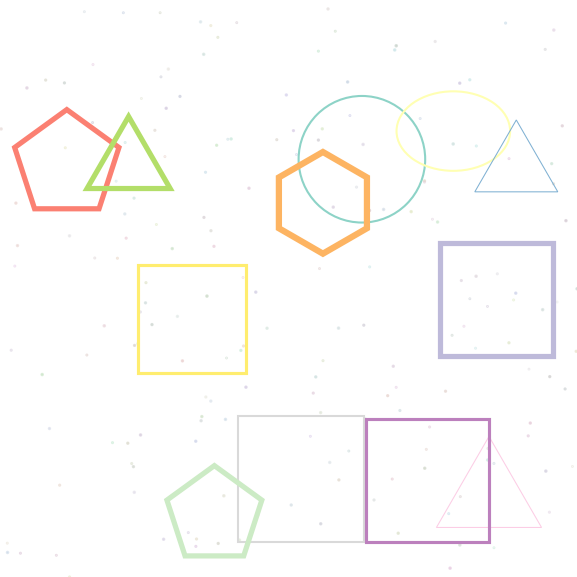[{"shape": "circle", "thickness": 1, "radius": 0.55, "center": [0.627, 0.723]}, {"shape": "oval", "thickness": 1, "radius": 0.49, "center": [0.785, 0.772]}, {"shape": "square", "thickness": 2.5, "radius": 0.49, "center": [0.859, 0.481]}, {"shape": "pentagon", "thickness": 2.5, "radius": 0.47, "center": [0.116, 0.714]}, {"shape": "triangle", "thickness": 0.5, "radius": 0.41, "center": [0.894, 0.708]}, {"shape": "hexagon", "thickness": 3, "radius": 0.44, "center": [0.559, 0.648]}, {"shape": "triangle", "thickness": 2.5, "radius": 0.42, "center": [0.223, 0.714]}, {"shape": "triangle", "thickness": 0.5, "radius": 0.53, "center": [0.847, 0.138]}, {"shape": "square", "thickness": 1, "radius": 0.55, "center": [0.521, 0.17]}, {"shape": "square", "thickness": 1.5, "radius": 0.53, "center": [0.741, 0.167]}, {"shape": "pentagon", "thickness": 2.5, "radius": 0.43, "center": [0.371, 0.106]}, {"shape": "square", "thickness": 1.5, "radius": 0.47, "center": [0.333, 0.447]}]